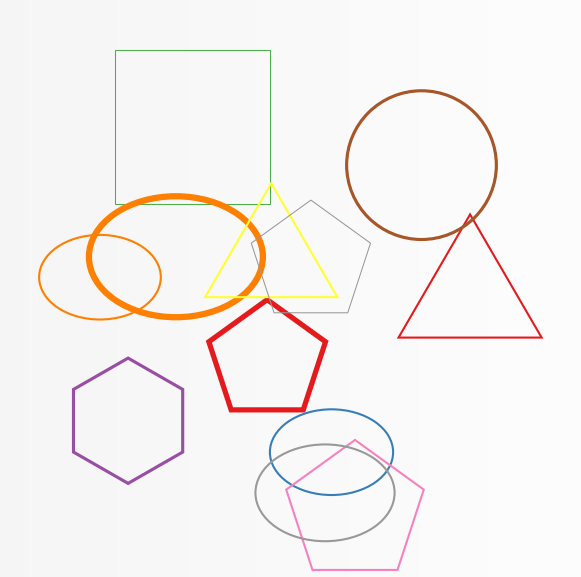[{"shape": "pentagon", "thickness": 2.5, "radius": 0.53, "center": [0.46, 0.375]}, {"shape": "triangle", "thickness": 1, "radius": 0.71, "center": [0.809, 0.486]}, {"shape": "oval", "thickness": 1, "radius": 0.53, "center": [0.57, 0.216]}, {"shape": "square", "thickness": 0.5, "radius": 0.67, "center": [0.331, 0.779]}, {"shape": "hexagon", "thickness": 1.5, "radius": 0.54, "center": [0.22, 0.271]}, {"shape": "oval", "thickness": 1, "radius": 0.52, "center": [0.172, 0.519]}, {"shape": "oval", "thickness": 3, "radius": 0.75, "center": [0.303, 0.555]}, {"shape": "triangle", "thickness": 1, "radius": 0.66, "center": [0.467, 0.55]}, {"shape": "circle", "thickness": 1.5, "radius": 0.64, "center": [0.725, 0.713]}, {"shape": "pentagon", "thickness": 1, "radius": 0.62, "center": [0.611, 0.113]}, {"shape": "oval", "thickness": 1, "radius": 0.6, "center": [0.559, 0.146]}, {"shape": "pentagon", "thickness": 0.5, "radius": 0.54, "center": [0.535, 0.545]}]